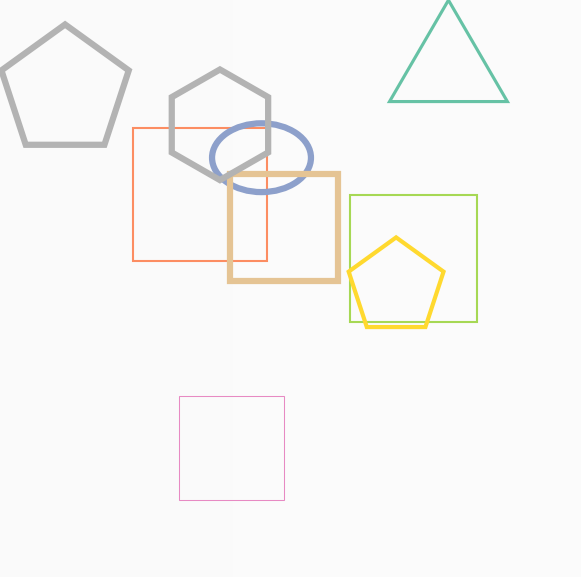[{"shape": "triangle", "thickness": 1.5, "radius": 0.59, "center": [0.772, 0.882]}, {"shape": "square", "thickness": 1, "radius": 0.58, "center": [0.344, 0.662]}, {"shape": "oval", "thickness": 3, "radius": 0.43, "center": [0.45, 0.726]}, {"shape": "square", "thickness": 0.5, "radius": 0.45, "center": [0.398, 0.223]}, {"shape": "square", "thickness": 1, "radius": 0.55, "center": [0.712, 0.551]}, {"shape": "pentagon", "thickness": 2, "radius": 0.43, "center": [0.681, 0.502]}, {"shape": "square", "thickness": 3, "radius": 0.46, "center": [0.489, 0.605]}, {"shape": "pentagon", "thickness": 3, "radius": 0.58, "center": [0.112, 0.842]}, {"shape": "hexagon", "thickness": 3, "radius": 0.48, "center": [0.378, 0.783]}]